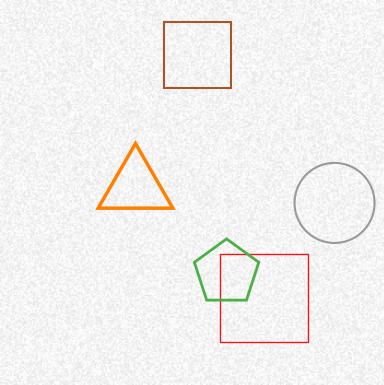[{"shape": "square", "thickness": 1, "radius": 0.57, "center": [0.685, 0.225]}, {"shape": "pentagon", "thickness": 2, "radius": 0.44, "center": [0.589, 0.292]}, {"shape": "triangle", "thickness": 2.5, "radius": 0.56, "center": [0.352, 0.515]}, {"shape": "square", "thickness": 1.5, "radius": 0.43, "center": [0.513, 0.858]}, {"shape": "circle", "thickness": 1.5, "radius": 0.52, "center": [0.869, 0.473]}]